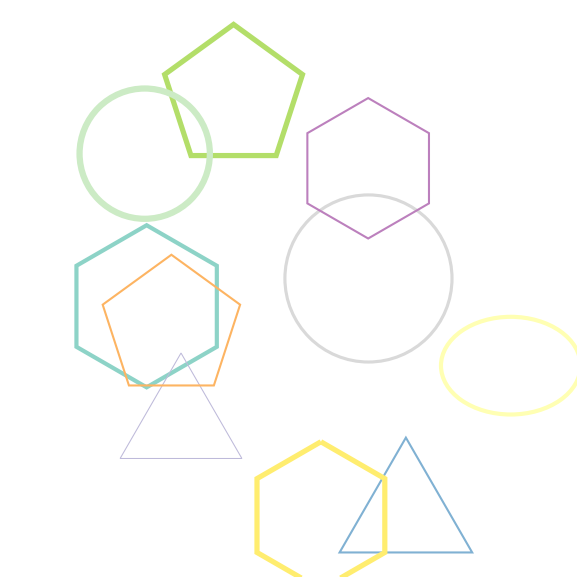[{"shape": "hexagon", "thickness": 2, "radius": 0.7, "center": [0.254, 0.469]}, {"shape": "oval", "thickness": 2, "radius": 0.6, "center": [0.884, 0.366]}, {"shape": "triangle", "thickness": 0.5, "radius": 0.61, "center": [0.313, 0.266]}, {"shape": "triangle", "thickness": 1, "radius": 0.66, "center": [0.703, 0.109]}, {"shape": "pentagon", "thickness": 1, "radius": 0.63, "center": [0.297, 0.433]}, {"shape": "pentagon", "thickness": 2.5, "radius": 0.63, "center": [0.404, 0.831]}, {"shape": "circle", "thickness": 1.5, "radius": 0.72, "center": [0.638, 0.517]}, {"shape": "hexagon", "thickness": 1, "radius": 0.61, "center": [0.638, 0.708]}, {"shape": "circle", "thickness": 3, "radius": 0.56, "center": [0.251, 0.733]}, {"shape": "hexagon", "thickness": 2.5, "radius": 0.64, "center": [0.556, 0.106]}]